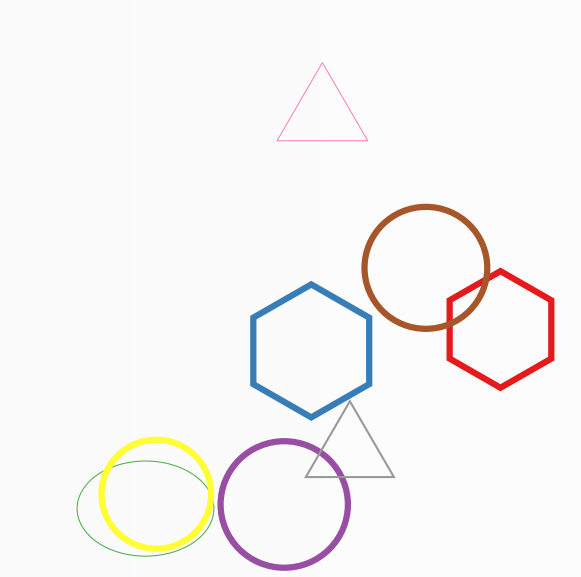[{"shape": "hexagon", "thickness": 3, "radius": 0.5, "center": [0.861, 0.429]}, {"shape": "hexagon", "thickness": 3, "radius": 0.58, "center": [0.536, 0.392]}, {"shape": "oval", "thickness": 0.5, "radius": 0.59, "center": [0.25, 0.118]}, {"shape": "circle", "thickness": 3, "radius": 0.55, "center": [0.489, 0.126]}, {"shape": "circle", "thickness": 3, "radius": 0.47, "center": [0.269, 0.143]}, {"shape": "circle", "thickness": 3, "radius": 0.53, "center": [0.733, 0.535]}, {"shape": "triangle", "thickness": 0.5, "radius": 0.45, "center": [0.555, 0.801]}, {"shape": "triangle", "thickness": 1, "radius": 0.44, "center": [0.602, 0.217]}]